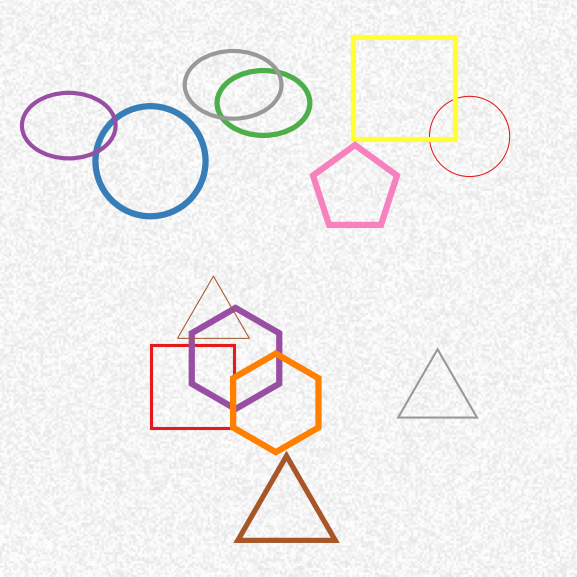[{"shape": "circle", "thickness": 0.5, "radius": 0.35, "center": [0.813, 0.763]}, {"shape": "square", "thickness": 1.5, "radius": 0.36, "center": [0.333, 0.33]}, {"shape": "circle", "thickness": 3, "radius": 0.48, "center": [0.261, 0.72]}, {"shape": "oval", "thickness": 2.5, "radius": 0.4, "center": [0.456, 0.821]}, {"shape": "hexagon", "thickness": 3, "radius": 0.44, "center": [0.408, 0.378]}, {"shape": "oval", "thickness": 2, "radius": 0.41, "center": [0.119, 0.782]}, {"shape": "hexagon", "thickness": 3, "radius": 0.43, "center": [0.478, 0.302]}, {"shape": "square", "thickness": 2.5, "radius": 0.44, "center": [0.7, 0.847]}, {"shape": "triangle", "thickness": 2.5, "radius": 0.49, "center": [0.496, 0.112]}, {"shape": "triangle", "thickness": 0.5, "radius": 0.36, "center": [0.37, 0.449]}, {"shape": "pentagon", "thickness": 3, "radius": 0.38, "center": [0.615, 0.672]}, {"shape": "oval", "thickness": 2, "radius": 0.42, "center": [0.404, 0.852]}, {"shape": "triangle", "thickness": 1, "radius": 0.39, "center": [0.758, 0.315]}]